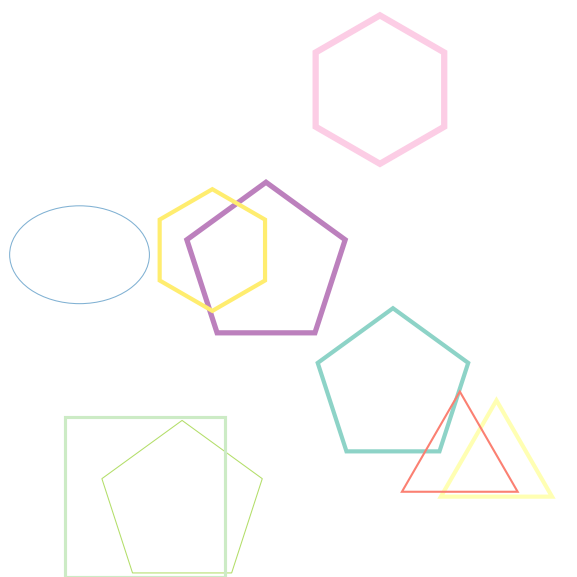[{"shape": "pentagon", "thickness": 2, "radius": 0.68, "center": [0.68, 0.328]}, {"shape": "triangle", "thickness": 2, "radius": 0.56, "center": [0.86, 0.195]}, {"shape": "triangle", "thickness": 1, "radius": 0.58, "center": [0.796, 0.205]}, {"shape": "oval", "thickness": 0.5, "radius": 0.61, "center": [0.138, 0.558]}, {"shape": "pentagon", "thickness": 0.5, "radius": 0.73, "center": [0.315, 0.125]}, {"shape": "hexagon", "thickness": 3, "radius": 0.64, "center": [0.658, 0.844]}, {"shape": "pentagon", "thickness": 2.5, "radius": 0.72, "center": [0.461, 0.539]}, {"shape": "square", "thickness": 1.5, "radius": 0.69, "center": [0.25, 0.139]}, {"shape": "hexagon", "thickness": 2, "radius": 0.53, "center": [0.368, 0.566]}]